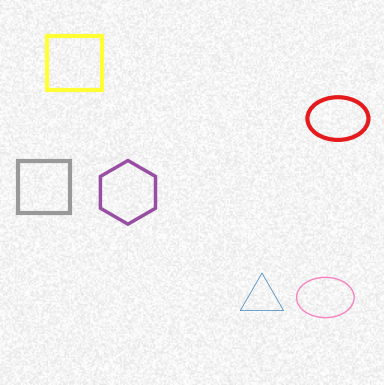[{"shape": "oval", "thickness": 3, "radius": 0.4, "center": [0.878, 0.692]}, {"shape": "triangle", "thickness": 0.5, "radius": 0.33, "center": [0.68, 0.226]}, {"shape": "hexagon", "thickness": 2.5, "radius": 0.41, "center": [0.332, 0.5]}, {"shape": "square", "thickness": 3, "radius": 0.35, "center": [0.193, 0.836]}, {"shape": "oval", "thickness": 1, "radius": 0.37, "center": [0.845, 0.227]}, {"shape": "square", "thickness": 3, "radius": 0.34, "center": [0.114, 0.515]}]